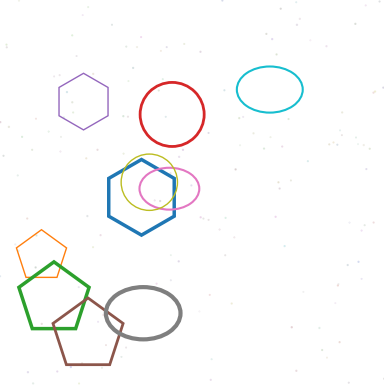[{"shape": "hexagon", "thickness": 2.5, "radius": 0.49, "center": [0.367, 0.488]}, {"shape": "pentagon", "thickness": 1, "radius": 0.34, "center": [0.108, 0.335]}, {"shape": "pentagon", "thickness": 2.5, "radius": 0.48, "center": [0.14, 0.224]}, {"shape": "circle", "thickness": 2, "radius": 0.42, "center": [0.447, 0.703]}, {"shape": "hexagon", "thickness": 1, "radius": 0.37, "center": [0.217, 0.736]}, {"shape": "pentagon", "thickness": 2, "radius": 0.48, "center": [0.229, 0.13]}, {"shape": "oval", "thickness": 1.5, "radius": 0.39, "center": [0.44, 0.51]}, {"shape": "oval", "thickness": 3, "radius": 0.48, "center": [0.372, 0.186]}, {"shape": "circle", "thickness": 1, "radius": 0.37, "center": [0.388, 0.527]}, {"shape": "oval", "thickness": 1.5, "radius": 0.43, "center": [0.701, 0.767]}]